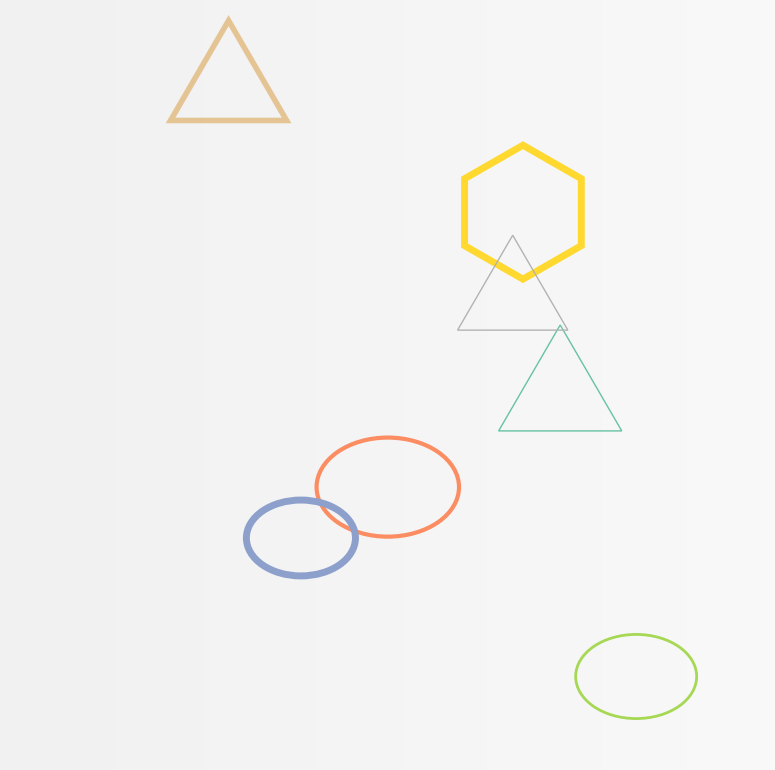[{"shape": "triangle", "thickness": 0.5, "radius": 0.46, "center": [0.723, 0.486]}, {"shape": "oval", "thickness": 1.5, "radius": 0.46, "center": [0.5, 0.367]}, {"shape": "oval", "thickness": 2.5, "radius": 0.35, "center": [0.388, 0.301]}, {"shape": "oval", "thickness": 1, "radius": 0.39, "center": [0.821, 0.121]}, {"shape": "hexagon", "thickness": 2.5, "radius": 0.43, "center": [0.675, 0.724]}, {"shape": "triangle", "thickness": 2, "radius": 0.43, "center": [0.295, 0.887]}, {"shape": "triangle", "thickness": 0.5, "radius": 0.41, "center": [0.662, 0.612]}]